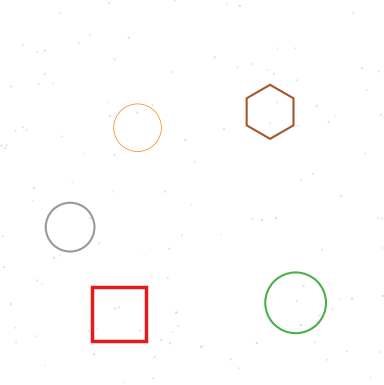[{"shape": "square", "thickness": 2.5, "radius": 0.35, "center": [0.308, 0.185]}, {"shape": "circle", "thickness": 1.5, "radius": 0.39, "center": [0.768, 0.213]}, {"shape": "circle", "thickness": 0.5, "radius": 0.31, "center": [0.357, 0.668]}, {"shape": "hexagon", "thickness": 1.5, "radius": 0.35, "center": [0.701, 0.71]}, {"shape": "circle", "thickness": 1.5, "radius": 0.32, "center": [0.182, 0.41]}]